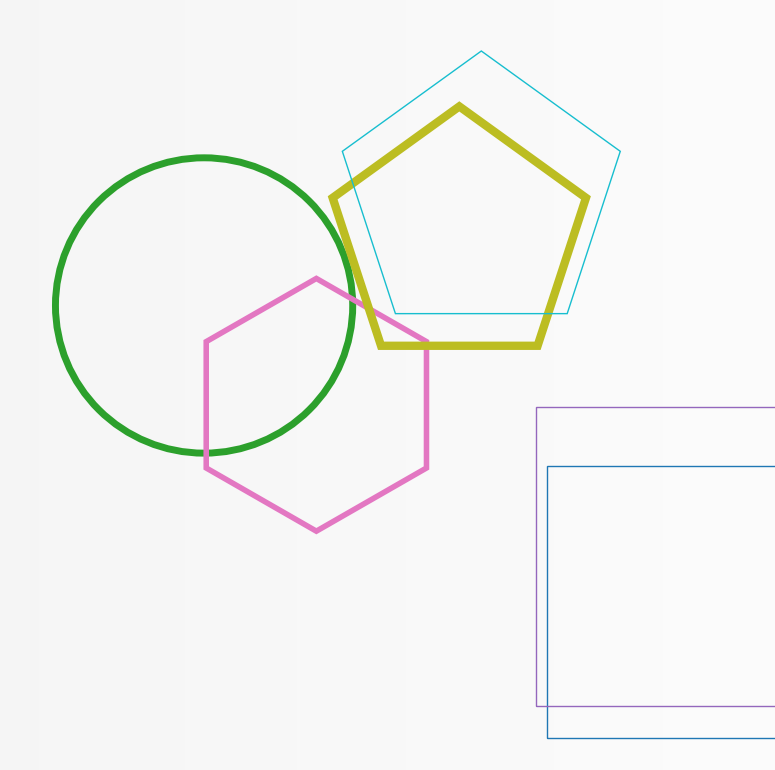[{"shape": "square", "thickness": 0.5, "radius": 0.88, "center": [0.882, 0.218]}, {"shape": "circle", "thickness": 2.5, "radius": 0.96, "center": [0.263, 0.603]}, {"shape": "square", "thickness": 0.5, "radius": 0.97, "center": [0.886, 0.277]}, {"shape": "hexagon", "thickness": 2, "radius": 0.82, "center": [0.408, 0.474]}, {"shape": "pentagon", "thickness": 3, "radius": 0.86, "center": [0.593, 0.69]}, {"shape": "pentagon", "thickness": 0.5, "radius": 0.94, "center": [0.621, 0.745]}]